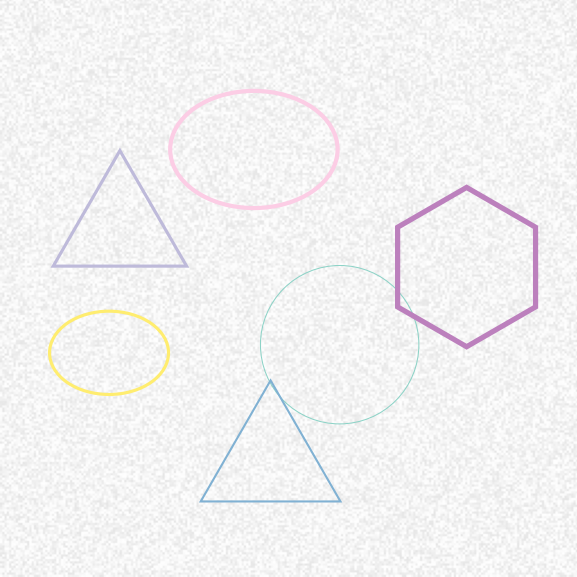[{"shape": "circle", "thickness": 0.5, "radius": 0.69, "center": [0.588, 0.402]}, {"shape": "triangle", "thickness": 1.5, "radius": 0.67, "center": [0.208, 0.605]}, {"shape": "triangle", "thickness": 1, "radius": 0.7, "center": [0.469, 0.201]}, {"shape": "oval", "thickness": 2, "radius": 0.72, "center": [0.44, 0.74]}, {"shape": "hexagon", "thickness": 2.5, "radius": 0.69, "center": [0.808, 0.537]}, {"shape": "oval", "thickness": 1.5, "radius": 0.52, "center": [0.189, 0.388]}]